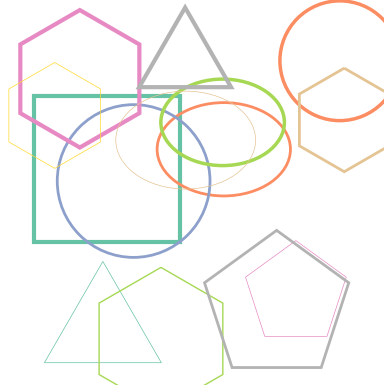[{"shape": "square", "thickness": 3, "radius": 0.95, "center": [0.277, 0.562]}, {"shape": "triangle", "thickness": 0.5, "radius": 0.88, "center": [0.267, 0.146]}, {"shape": "circle", "thickness": 2.5, "radius": 0.78, "center": [0.883, 0.842]}, {"shape": "oval", "thickness": 2, "radius": 0.87, "center": [0.581, 0.612]}, {"shape": "circle", "thickness": 2, "radius": 0.99, "center": [0.347, 0.53]}, {"shape": "pentagon", "thickness": 0.5, "radius": 0.69, "center": [0.768, 0.238]}, {"shape": "hexagon", "thickness": 3, "radius": 0.89, "center": [0.207, 0.795]}, {"shape": "hexagon", "thickness": 1, "radius": 0.93, "center": [0.418, 0.12]}, {"shape": "oval", "thickness": 2.5, "radius": 0.8, "center": [0.578, 0.682]}, {"shape": "hexagon", "thickness": 0.5, "radius": 0.69, "center": [0.142, 0.7]}, {"shape": "hexagon", "thickness": 2, "radius": 0.67, "center": [0.894, 0.688]}, {"shape": "oval", "thickness": 0.5, "radius": 0.91, "center": [0.482, 0.636]}, {"shape": "pentagon", "thickness": 2, "radius": 0.98, "center": [0.719, 0.205]}, {"shape": "triangle", "thickness": 3, "radius": 0.69, "center": [0.481, 0.842]}]